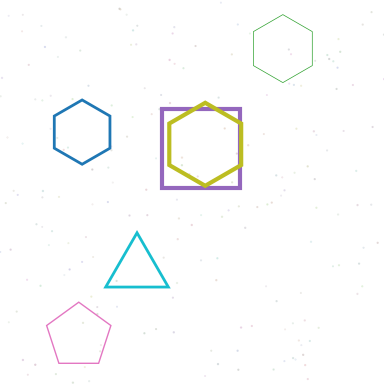[{"shape": "hexagon", "thickness": 2, "radius": 0.42, "center": [0.213, 0.657]}, {"shape": "hexagon", "thickness": 0.5, "radius": 0.44, "center": [0.735, 0.874]}, {"shape": "square", "thickness": 3, "radius": 0.51, "center": [0.522, 0.615]}, {"shape": "pentagon", "thickness": 1, "radius": 0.44, "center": [0.205, 0.127]}, {"shape": "hexagon", "thickness": 3, "radius": 0.54, "center": [0.533, 0.625]}, {"shape": "triangle", "thickness": 2, "radius": 0.47, "center": [0.356, 0.301]}]